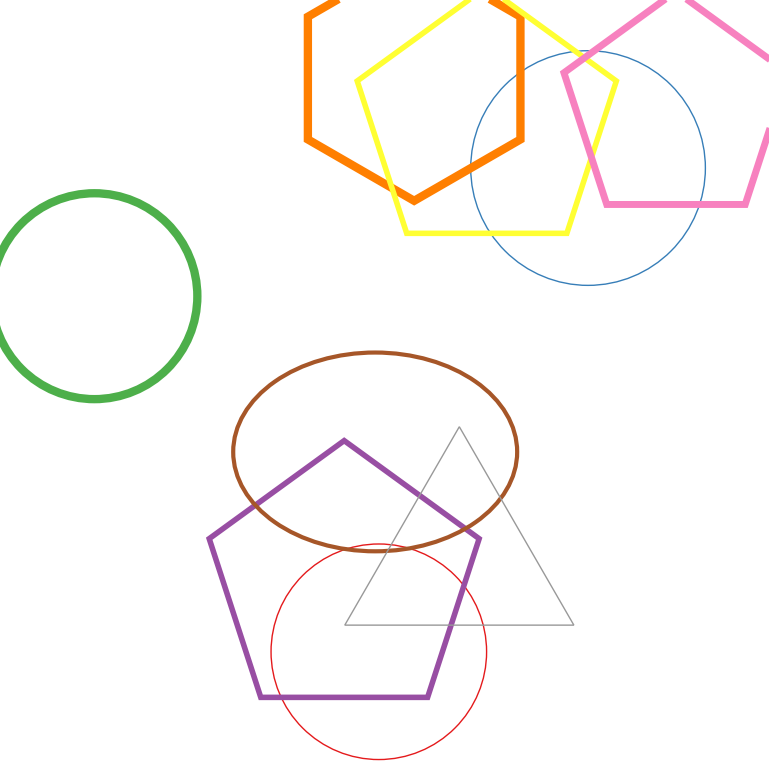[{"shape": "circle", "thickness": 0.5, "radius": 0.7, "center": [0.492, 0.154]}, {"shape": "circle", "thickness": 0.5, "radius": 0.76, "center": [0.764, 0.782]}, {"shape": "circle", "thickness": 3, "radius": 0.67, "center": [0.123, 0.615]}, {"shape": "pentagon", "thickness": 2, "radius": 0.92, "center": [0.447, 0.243]}, {"shape": "hexagon", "thickness": 3, "radius": 0.8, "center": [0.538, 0.899]}, {"shape": "pentagon", "thickness": 2, "radius": 0.88, "center": [0.632, 0.84]}, {"shape": "oval", "thickness": 1.5, "radius": 0.92, "center": [0.487, 0.413]}, {"shape": "pentagon", "thickness": 2.5, "radius": 0.76, "center": [0.878, 0.858]}, {"shape": "triangle", "thickness": 0.5, "radius": 0.86, "center": [0.597, 0.274]}]